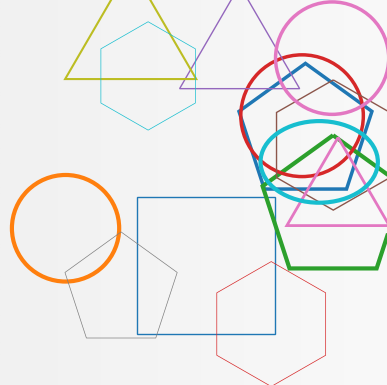[{"shape": "square", "thickness": 1, "radius": 0.89, "center": [0.532, 0.311]}, {"shape": "pentagon", "thickness": 2.5, "radius": 0.9, "center": [0.788, 0.655]}, {"shape": "circle", "thickness": 3, "radius": 0.69, "center": [0.169, 0.407]}, {"shape": "pentagon", "thickness": 3, "radius": 0.96, "center": [0.86, 0.457]}, {"shape": "hexagon", "thickness": 0.5, "radius": 0.81, "center": [0.7, 0.158]}, {"shape": "circle", "thickness": 2.5, "radius": 0.79, "center": [0.78, 0.699]}, {"shape": "triangle", "thickness": 1, "radius": 0.89, "center": [0.618, 0.859]}, {"shape": "hexagon", "thickness": 1, "radius": 0.85, "center": [0.86, 0.623]}, {"shape": "triangle", "thickness": 2, "radius": 0.76, "center": [0.872, 0.49]}, {"shape": "circle", "thickness": 2.5, "radius": 0.73, "center": [0.857, 0.849]}, {"shape": "pentagon", "thickness": 0.5, "radius": 0.76, "center": [0.312, 0.245]}, {"shape": "triangle", "thickness": 1.5, "radius": 0.98, "center": [0.337, 0.892]}, {"shape": "oval", "thickness": 3, "radius": 0.76, "center": [0.824, 0.579]}, {"shape": "hexagon", "thickness": 0.5, "radius": 0.7, "center": [0.382, 0.803]}]